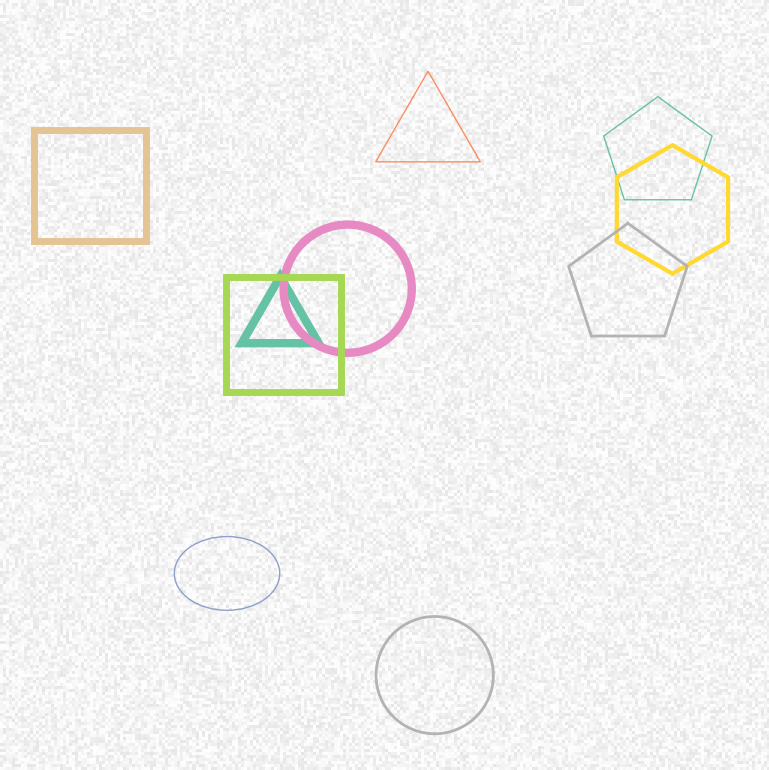[{"shape": "triangle", "thickness": 3, "radius": 0.29, "center": [0.364, 0.583]}, {"shape": "pentagon", "thickness": 0.5, "radius": 0.37, "center": [0.854, 0.8]}, {"shape": "triangle", "thickness": 0.5, "radius": 0.39, "center": [0.556, 0.829]}, {"shape": "oval", "thickness": 0.5, "radius": 0.34, "center": [0.295, 0.255]}, {"shape": "circle", "thickness": 3, "radius": 0.42, "center": [0.452, 0.625]}, {"shape": "square", "thickness": 2.5, "radius": 0.38, "center": [0.368, 0.566]}, {"shape": "hexagon", "thickness": 1.5, "radius": 0.42, "center": [0.873, 0.728]}, {"shape": "square", "thickness": 2.5, "radius": 0.36, "center": [0.117, 0.759]}, {"shape": "circle", "thickness": 1, "radius": 0.38, "center": [0.565, 0.123]}, {"shape": "pentagon", "thickness": 1, "radius": 0.4, "center": [0.816, 0.629]}]